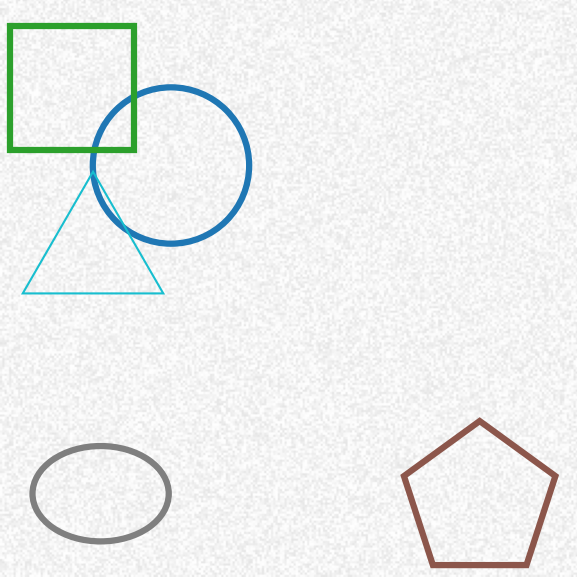[{"shape": "circle", "thickness": 3, "radius": 0.68, "center": [0.296, 0.713]}, {"shape": "square", "thickness": 3, "radius": 0.54, "center": [0.125, 0.846]}, {"shape": "pentagon", "thickness": 3, "radius": 0.69, "center": [0.831, 0.132]}, {"shape": "oval", "thickness": 3, "radius": 0.59, "center": [0.174, 0.144]}, {"shape": "triangle", "thickness": 1, "radius": 0.7, "center": [0.161, 0.561]}]